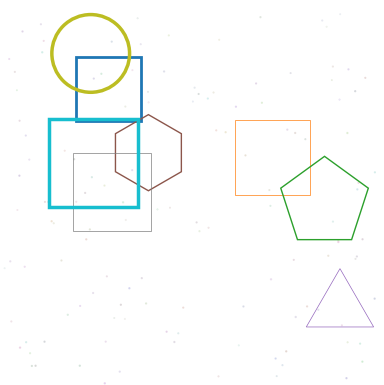[{"shape": "square", "thickness": 2, "radius": 0.42, "center": [0.282, 0.769]}, {"shape": "square", "thickness": 0.5, "radius": 0.48, "center": [0.708, 0.591]}, {"shape": "pentagon", "thickness": 1, "radius": 0.6, "center": [0.843, 0.474]}, {"shape": "triangle", "thickness": 0.5, "radius": 0.51, "center": [0.883, 0.201]}, {"shape": "hexagon", "thickness": 1, "radius": 0.49, "center": [0.385, 0.603]}, {"shape": "square", "thickness": 0.5, "radius": 0.51, "center": [0.29, 0.501]}, {"shape": "circle", "thickness": 2.5, "radius": 0.5, "center": [0.236, 0.861]}, {"shape": "square", "thickness": 2.5, "radius": 0.57, "center": [0.243, 0.577]}]